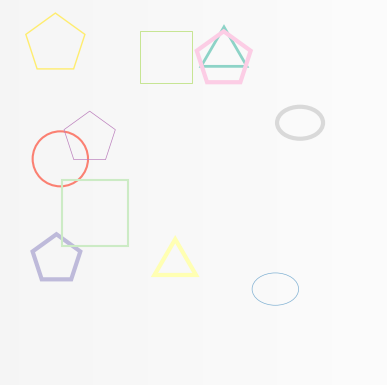[{"shape": "triangle", "thickness": 2, "radius": 0.34, "center": [0.578, 0.862]}, {"shape": "triangle", "thickness": 3, "radius": 0.31, "center": [0.452, 0.317]}, {"shape": "pentagon", "thickness": 3, "radius": 0.32, "center": [0.146, 0.327]}, {"shape": "circle", "thickness": 1.5, "radius": 0.36, "center": [0.156, 0.587]}, {"shape": "oval", "thickness": 0.5, "radius": 0.3, "center": [0.711, 0.249]}, {"shape": "square", "thickness": 0.5, "radius": 0.34, "center": [0.428, 0.851]}, {"shape": "pentagon", "thickness": 3, "radius": 0.37, "center": [0.577, 0.846]}, {"shape": "oval", "thickness": 3, "radius": 0.3, "center": [0.774, 0.681]}, {"shape": "pentagon", "thickness": 0.5, "radius": 0.35, "center": [0.231, 0.642]}, {"shape": "square", "thickness": 1.5, "radius": 0.43, "center": [0.245, 0.447]}, {"shape": "pentagon", "thickness": 1, "radius": 0.4, "center": [0.143, 0.886]}]